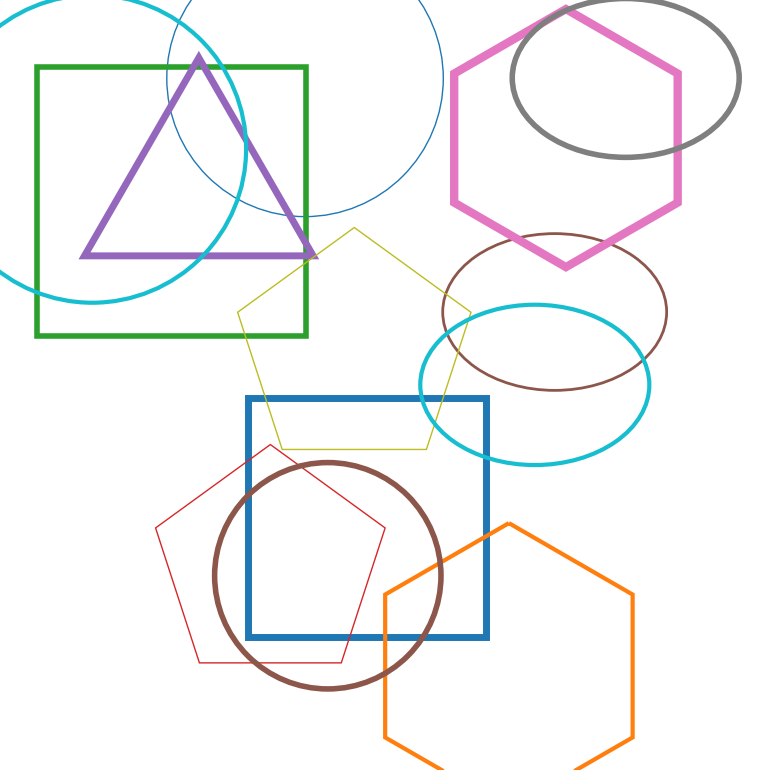[{"shape": "circle", "thickness": 0.5, "radius": 0.9, "center": [0.396, 0.898]}, {"shape": "square", "thickness": 2.5, "radius": 0.77, "center": [0.477, 0.328]}, {"shape": "hexagon", "thickness": 1.5, "radius": 0.93, "center": [0.661, 0.135]}, {"shape": "square", "thickness": 2, "radius": 0.87, "center": [0.223, 0.738]}, {"shape": "pentagon", "thickness": 0.5, "radius": 0.78, "center": [0.351, 0.266]}, {"shape": "triangle", "thickness": 2.5, "radius": 0.86, "center": [0.258, 0.753]}, {"shape": "circle", "thickness": 2, "radius": 0.73, "center": [0.426, 0.252]}, {"shape": "oval", "thickness": 1, "radius": 0.73, "center": [0.72, 0.595]}, {"shape": "hexagon", "thickness": 3, "radius": 0.84, "center": [0.735, 0.821]}, {"shape": "oval", "thickness": 2, "radius": 0.74, "center": [0.813, 0.899]}, {"shape": "pentagon", "thickness": 0.5, "radius": 0.8, "center": [0.46, 0.545]}, {"shape": "oval", "thickness": 1.5, "radius": 0.74, "center": [0.695, 0.5]}, {"shape": "circle", "thickness": 1.5, "radius": 1.0, "center": [0.12, 0.807]}]